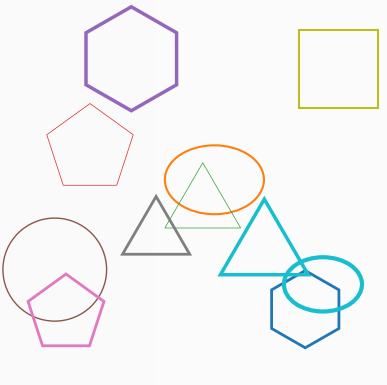[{"shape": "hexagon", "thickness": 2, "radius": 0.5, "center": [0.788, 0.197]}, {"shape": "oval", "thickness": 1.5, "radius": 0.64, "center": [0.553, 0.533]}, {"shape": "triangle", "thickness": 0.5, "radius": 0.56, "center": [0.523, 0.464]}, {"shape": "pentagon", "thickness": 0.5, "radius": 0.59, "center": [0.232, 0.614]}, {"shape": "hexagon", "thickness": 2.5, "radius": 0.67, "center": [0.339, 0.847]}, {"shape": "circle", "thickness": 1, "radius": 0.67, "center": [0.141, 0.3]}, {"shape": "pentagon", "thickness": 2, "radius": 0.51, "center": [0.17, 0.185]}, {"shape": "triangle", "thickness": 2, "radius": 0.5, "center": [0.403, 0.39]}, {"shape": "square", "thickness": 1.5, "radius": 0.51, "center": [0.874, 0.82]}, {"shape": "oval", "thickness": 3, "radius": 0.5, "center": [0.833, 0.261]}, {"shape": "triangle", "thickness": 2.5, "radius": 0.65, "center": [0.682, 0.352]}]